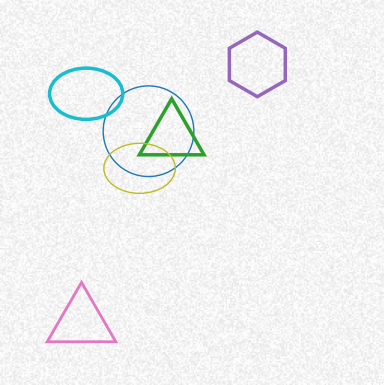[{"shape": "circle", "thickness": 1, "radius": 0.59, "center": [0.386, 0.659]}, {"shape": "triangle", "thickness": 2.5, "radius": 0.48, "center": [0.446, 0.646]}, {"shape": "hexagon", "thickness": 2.5, "radius": 0.42, "center": [0.668, 0.833]}, {"shape": "triangle", "thickness": 2, "radius": 0.51, "center": [0.212, 0.164]}, {"shape": "oval", "thickness": 1, "radius": 0.46, "center": [0.363, 0.563]}, {"shape": "oval", "thickness": 2.5, "radius": 0.48, "center": [0.224, 0.756]}]